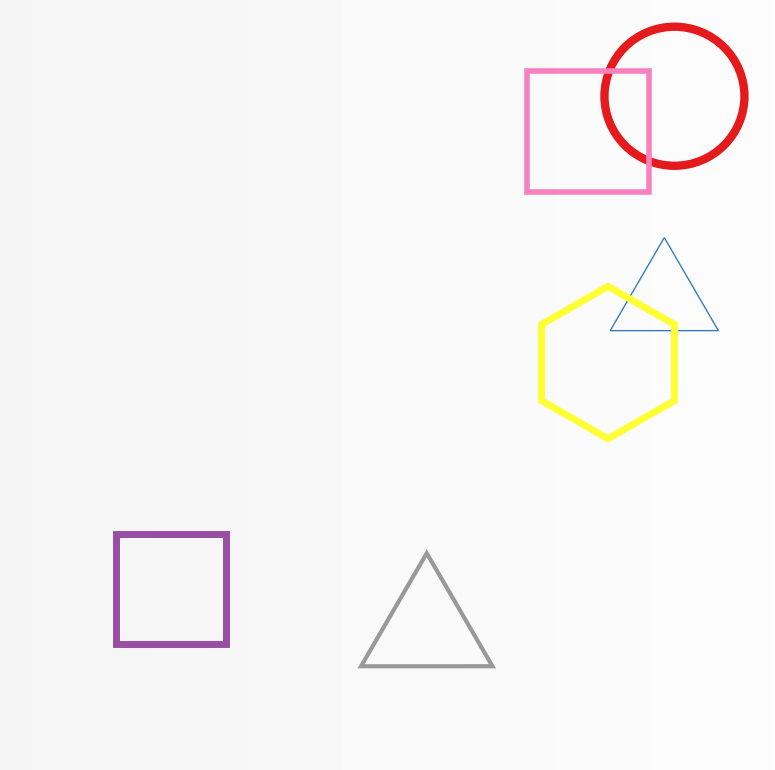[{"shape": "circle", "thickness": 3, "radius": 0.45, "center": [0.87, 0.875]}, {"shape": "triangle", "thickness": 0.5, "radius": 0.4, "center": [0.857, 0.611]}, {"shape": "square", "thickness": 2.5, "radius": 0.36, "center": [0.22, 0.235]}, {"shape": "hexagon", "thickness": 2.5, "radius": 0.49, "center": [0.785, 0.529]}, {"shape": "square", "thickness": 2, "radius": 0.39, "center": [0.759, 0.829]}, {"shape": "triangle", "thickness": 1.5, "radius": 0.49, "center": [0.551, 0.184]}]